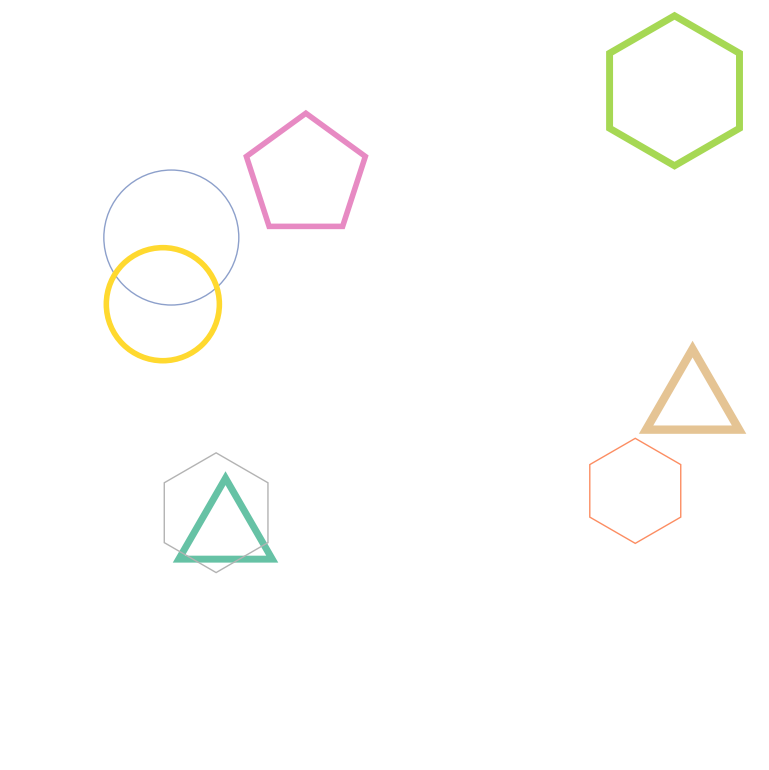[{"shape": "triangle", "thickness": 2.5, "radius": 0.35, "center": [0.293, 0.309]}, {"shape": "hexagon", "thickness": 0.5, "radius": 0.34, "center": [0.825, 0.363]}, {"shape": "circle", "thickness": 0.5, "radius": 0.44, "center": [0.222, 0.692]}, {"shape": "pentagon", "thickness": 2, "radius": 0.41, "center": [0.397, 0.772]}, {"shape": "hexagon", "thickness": 2.5, "radius": 0.49, "center": [0.876, 0.882]}, {"shape": "circle", "thickness": 2, "radius": 0.37, "center": [0.211, 0.605]}, {"shape": "triangle", "thickness": 3, "radius": 0.35, "center": [0.899, 0.477]}, {"shape": "hexagon", "thickness": 0.5, "radius": 0.39, "center": [0.281, 0.334]}]